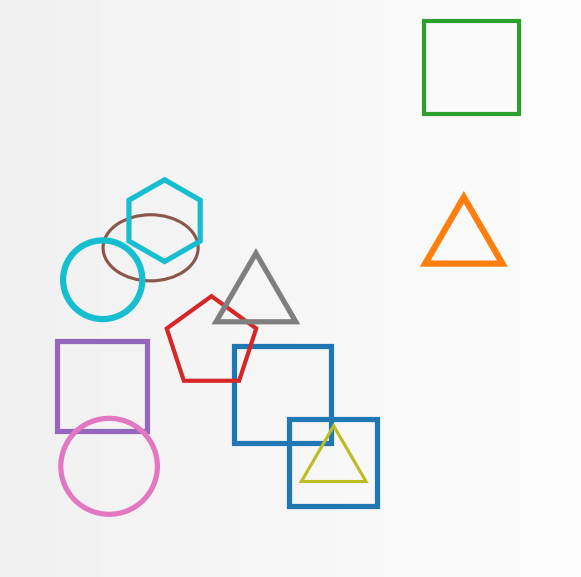[{"shape": "square", "thickness": 2.5, "radius": 0.42, "center": [0.486, 0.316]}, {"shape": "square", "thickness": 2.5, "radius": 0.38, "center": [0.573, 0.198]}, {"shape": "triangle", "thickness": 3, "radius": 0.38, "center": [0.798, 0.581]}, {"shape": "square", "thickness": 2, "radius": 0.41, "center": [0.811, 0.882]}, {"shape": "pentagon", "thickness": 2, "radius": 0.4, "center": [0.364, 0.405]}, {"shape": "square", "thickness": 2.5, "radius": 0.39, "center": [0.176, 0.331]}, {"shape": "oval", "thickness": 1.5, "radius": 0.41, "center": [0.259, 0.57]}, {"shape": "circle", "thickness": 2.5, "radius": 0.42, "center": [0.188, 0.192]}, {"shape": "triangle", "thickness": 2.5, "radius": 0.4, "center": [0.44, 0.482]}, {"shape": "triangle", "thickness": 1.5, "radius": 0.32, "center": [0.574, 0.197]}, {"shape": "hexagon", "thickness": 2.5, "radius": 0.35, "center": [0.283, 0.617]}, {"shape": "circle", "thickness": 3, "radius": 0.34, "center": [0.177, 0.515]}]